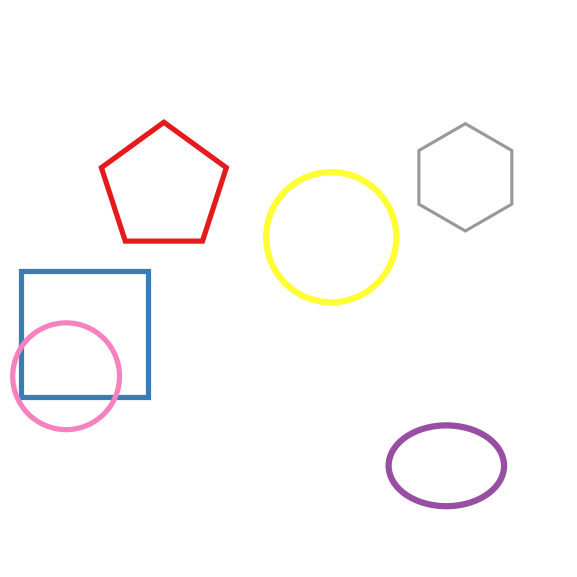[{"shape": "pentagon", "thickness": 2.5, "radius": 0.57, "center": [0.284, 0.674]}, {"shape": "square", "thickness": 2.5, "radius": 0.55, "center": [0.146, 0.421]}, {"shape": "oval", "thickness": 3, "radius": 0.5, "center": [0.773, 0.193]}, {"shape": "circle", "thickness": 3, "radius": 0.56, "center": [0.574, 0.588]}, {"shape": "circle", "thickness": 2.5, "radius": 0.46, "center": [0.114, 0.348]}, {"shape": "hexagon", "thickness": 1.5, "radius": 0.46, "center": [0.806, 0.692]}]